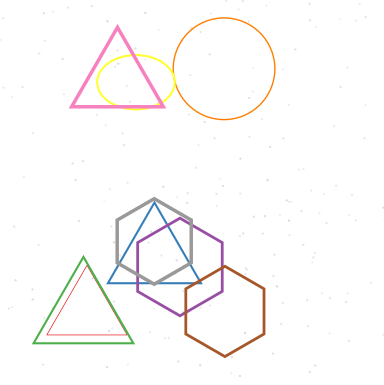[{"shape": "triangle", "thickness": 0.5, "radius": 0.6, "center": [0.226, 0.19]}, {"shape": "triangle", "thickness": 1.5, "radius": 0.7, "center": [0.401, 0.334]}, {"shape": "triangle", "thickness": 1.5, "radius": 0.75, "center": [0.217, 0.183]}, {"shape": "hexagon", "thickness": 2, "radius": 0.63, "center": [0.467, 0.306]}, {"shape": "circle", "thickness": 1, "radius": 0.66, "center": [0.582, 0.821]}, {"shape": "oval", "thickness": 1.5, "radius": 0.5, "center": [0.353, 0.786]}, {"shape": "hexagon", "thickness": 2, "radius": 0.59, "center": [0.584, 0.191]}, {"shape": "triangle", "thickness": 2.5, "radius": 0.69, "center": [0.305, 0.791]}, {"shape": "hexagon", "thickness": 2.5, "radius": 0.56, "center": [0.401, 0.373]}]